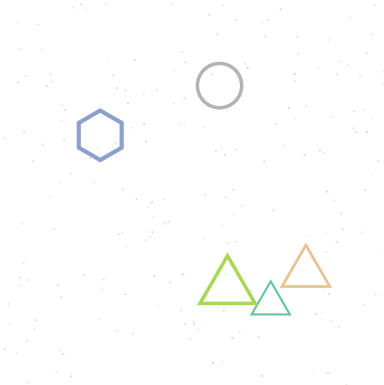[{"shape": "triangle", "thickness": 1.5, "radius": 0.29, "center": [0.703, 0.212]}, {"shape": "hexagon", "thickness": 3, "radius": 0.32, "center": [0.26, 0.649]}, {"shape": "triangle", "thickness": 2.5, "radius": 0.41, "center": [0.591, 0.253]}, {"shape": "triangle", "thickness": 2, "radius": 0.36, "center": [0.795, 0.292]}, {"shape": "circle", "thickness": 2.5, "radius": 0.29, "center": [0.57, 0.778]}]